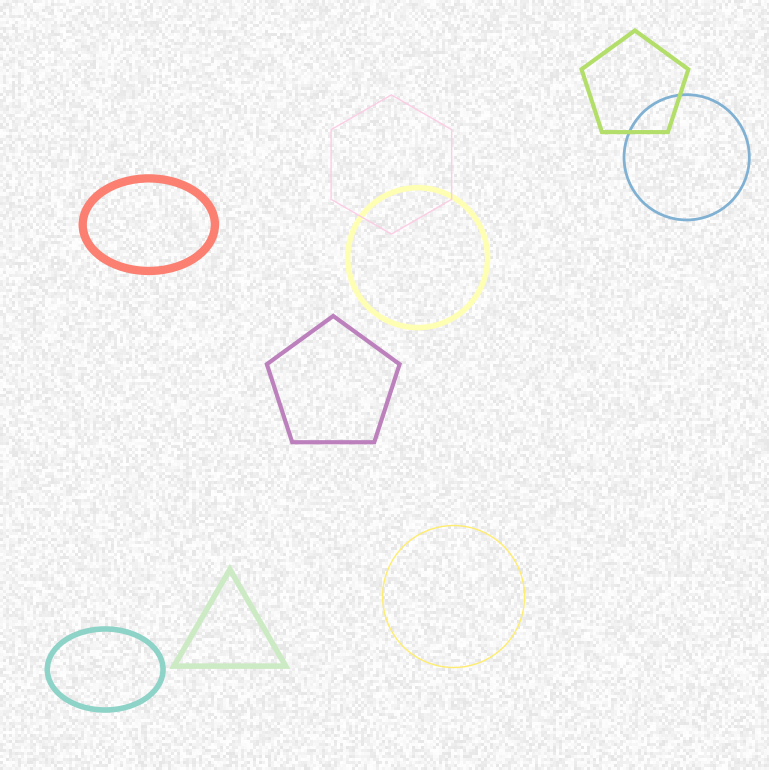[{"shape": "oval", "thickness": 2, "radius": 0.38, "center": [0.137, 0.131]}, {"shape": "circle", "thickness": 2, "radius": 0.45, "center": [0.542, 0.665]}, {"shape": "oval", "thickness": 3, "radius": 0.43, "center": [0.193, 0.708]}, {"shape": "circle", "thickness": 1, "radius": 0.41, "center": [0.892, 0.796]}, {"shape": "pentagon", "thickness": 1.5, "radius": 0.36, "center": [0.825, 0.887]}, {"shape": "hexagon", "thickness": 0.5, "radius": 0.45, "center": [0.508, 0.786]}, {"shape": "pentagon", "thickness": 1.5, "radius": 0.45, "center": [0.433, 0.499]}, {"shape": "triangle", "thickness": 2, "radius": 0.42, "center": [0.299, 0.177]}, {"shape": "circle", "thickness": 0.5, "radius": 0.46, "center": [0.589, 0.225]}]